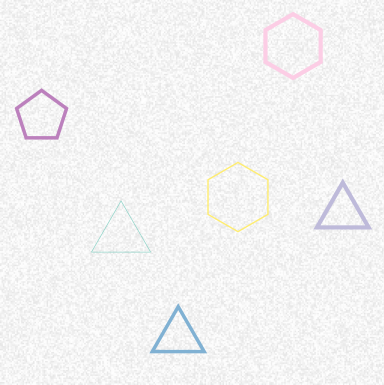[{"shape": "triangle", "thickness": 0.5, "radius": 0.44, "center": [0.314, 0.39]}, {"shape": "triangle", "thickness": 3, "radius": 0.39, "center": [0.89, 0.448]}, {"shape": "triangle", "thickness": 2.5, "radius": 0.39, "center": [0.463, 0.126]}, {"shape": "hexagon", "thickness": 3, "radius": 0.41, "center": [0.761, 0.88]}, {"shape": "pentagon", "thickness": 2.5, "radius": 0.34, "center": [0.108, 0.697]}, {"shape": "hexagon", "thickness": 1, "radius": 0.45, "center": [0.618, 0.488]}]